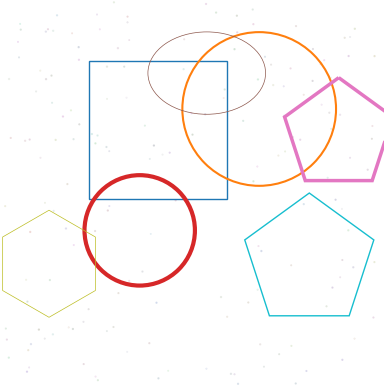[{"shape": "square", "thickness": 1, "radius": 0.9, "center": [0.41, 0.662]}, {"shape": "circle", "thickness": 1.5, "radius": 1.0, "center": [0.673, 0.717]}, {"shape": "circle", "thickness": 3, "radius": 0.72, "center": [0.363, 0.402]}, {"shape": "oval", "thickness": 0.5, "radius": 0.76, "center": [0.537, 0.81]}, {"shape": "pentagon", "thickness": 2.5, "radius": 0.74, "center": [0.88, 0.65]}, {"shape": "hexagon", "thickness": 0.5, "radius": 0.7, "center": [0.127, 0.315]}, {"shape": "pentagon", "thickness": 1, "radius": 0.88, "center": [0.803, 0.322]}]